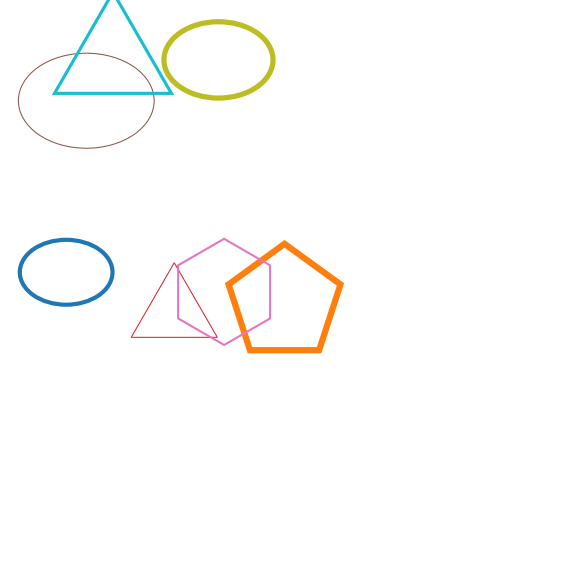[{"shape": "oval", "thickness": 2, "radius": 0.4, "center": [0.115, 0.528]}, {"shape": "pentagon", "thickness": 3, "radius": 0.51, "center": [0.493, 0.475]}, {"shape": "triangle", "thickness": 0.5, "radius": 0.43, "center": [0.302, 0.458]}, {"shape": "oval", "thickness": 0.5, "radius": 0.59, "center": [0.149, 0.825]}, {"shape": "hexagon", "thickness": 1, "radius": 0.46, "center": [0.388, 0.494]}, {"shape": "oval", "thickness": 2.5, "radius": 0.47, "center": [0.378, 0.895]}, {"shape": "triangle", "thickness": 1.5, "radius": 0.58, "center": [0.196, 0.896]}]